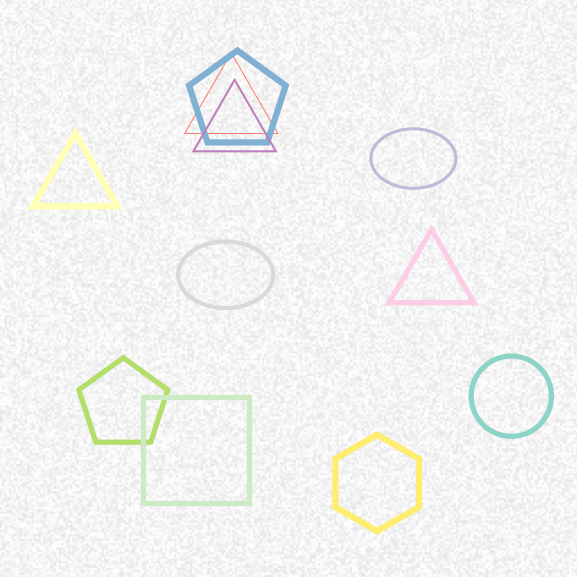[{"shape": "circle", "thickness": 2.5, "radius": 0.35, "center": [0.885, 0.313]}, {"shape": "triangle", "thickness": 3, "radius": 0.42, "center": [0.13, 0.684]}, {"shape": "oval", "thickness": 1.5, "radius": 0.37, "center": [0.716, 0.725]}, {"shape": "triangle", "thickness": 0.5, "radius": 0.47, "center": [0.4, 0.814]}, {"shape": "pentagon", "thickness": 3, "radius": 0.44, "center": [0.411, 0.824]}, {"shape": "pentagon", "thickness": 2.5, "radius": 0.4, "center": [0.213, 0.299]}, {"shape": "triangle", "thickness": 2.5, "radius": 0.42, "center": [0.747, 0.517]}, {"shape": "oval", "thickness": 2, "radius": 0.41, "center": [0.391, 0.523]}, {"shape": "triangle", "thickness": 1, "radius": 0.41, "center": [0.406, 0.778]}, {"shape": "square", "thickness": 2.5, "radius": 0.46, "center": [0.34, 0.22]}, {"shape": "hexagon", "thickness": 3, "radius": 0.42, "center": [0.653, 0.163]}]